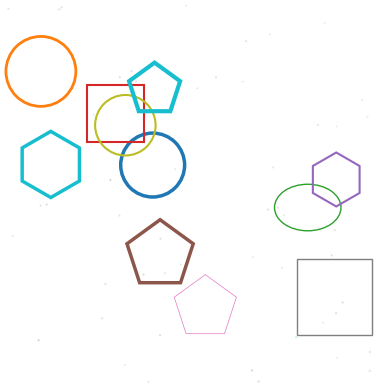[{"shape": "circle", "thickness": 2.5, "radius": 0.42, "center": [0.397, 0.571]}, {"shape": "circle", "thickness": 2, "radius": 0.45, "center": [0.106, 0.815]}, {"shape": "oval", "thickness": 1, "radius": 0.43, "center": [0.799, 0.461]}, {"shape": "square", "thickness": 1.5, "radius": 0.37, "center": [0.3, 0.705]}, {"shape": "hexagon", "thickness": 1.5, "radius": 0.35, "center": [0.873, 0.534]}, {"shape": "pentagon", "thickness": 2.5, "radius": 0.45, "center": [0.416, 0.339]}, {"shape": "pentagon", "thickness": 0.5, "radius": 0.42, "center": [0.533, 0.202]}, {"shape": "square", "thickness": 1, "radius": 0.49, "center": [0.869, 0.229]}, {"shape": "circle", "thickness": 1.5, "radius": 0.39, "center": [0.326, 0.675]}, {"shape": "pentagon", "thickness": 3, "radius": 0.35, "center": [0.402, 0.768]}, {"shape": "hexagon", "thickness": 2.5, "radius": 0.43, "center": [0.132, 0.573]}]